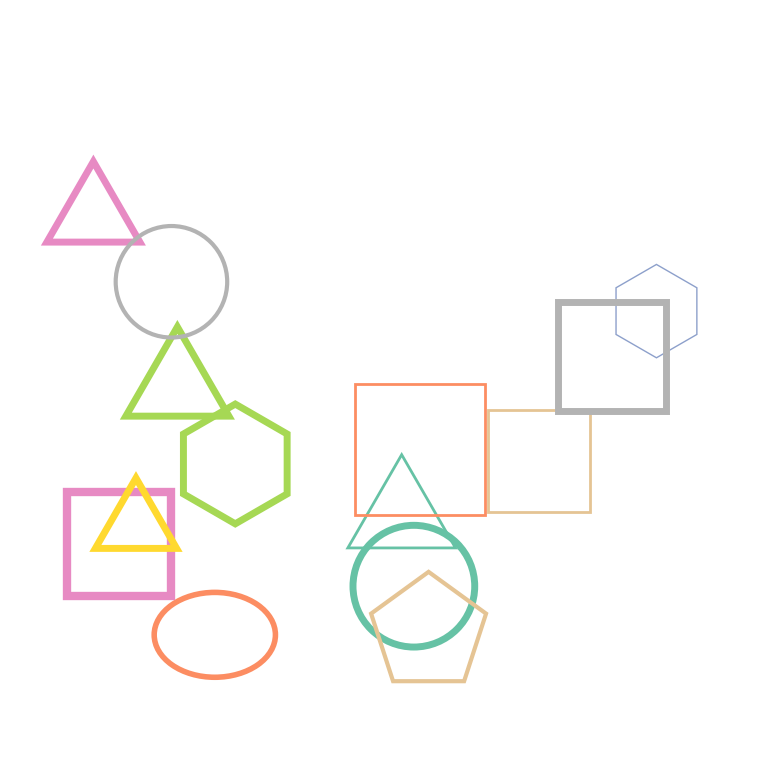[{"shape": "circle", "thickness": 2.5, "radius": 0.4, "center": [0.537, 0.239]}, {"shape": "triangle", "thickness": 1, "radius": 0.4, "center": [0.522, 0.329]}, {"shape": "square", "thickness": 1, "radius": 0.42, "center": [0.546, 0.416]}, {"shape": "oval", "thickness": 2, "radius": 0.39, "center": [0.279, 0.176]}, {"shape": "hexagon", "thickness": 0.5, "radius": 0.3, "center": [0.853, 0.596]}, {"shape": "triangle", "thickness": 2.5, "radius": 0.35, "center": [0.121, 0.72]}, {"shape": "square", "thickness": 3, "radius": 0.34, "center": [0.154, 0.294]}, {"shape": "hexagon", "thickness": 2.5, "radius": 0.39, "center": [0.306, 0.397]}, {"shape": "triangle", "thickness": 2.5, "radius": 0.39, "center": [0.23, 0.498]}, {"shape": "triangle", "thickness": 2.5, "radius": 0.3, "center": [0.177, 0.318]}, {"shape": "square", "thickness": 1, "radius": 0.33, "center": [0.7, 0.401]}, {"shape": "pentagon", "thickness": 1.5, "radius": 0.39, "center": [0.557, 0.179]}, {"shape": "circle", "thickness": 1.5, "radius": 0.36, "center": [0.223, 0.634]}, {"shape": "square", "thickness": 2.5, "radius": 0.35, "center": [0.795, 0.537]}]